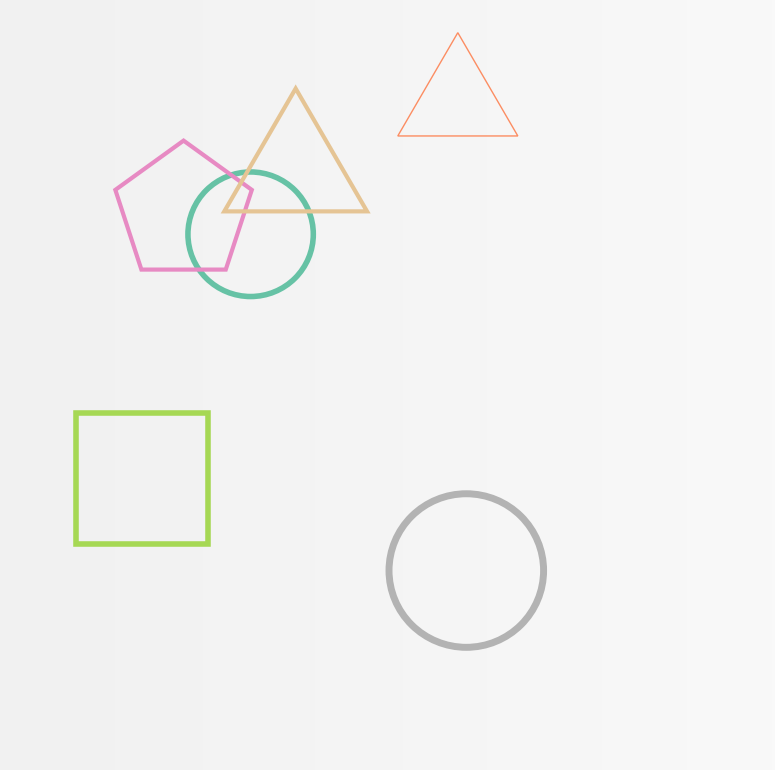[{"shape": "circle", "thickness": 2, "radius": 0.4, "center": [0.323, 0.696]}, {"shape": "triangle", "thickness": 0.5, "radius": 0.45, "center": [0.591, 0.868]}, {"shape": "pentagon", "thickness": 1.5, "radius": 0.46, "center": [0.237, 0.725]}, {"shape": "square", "thickness": 2, "radius": 0.43, "center": [0.184, 0.379]}, {"shape": "triangle", "thickness": 1.5, "radius": 0.53, "center": [0.381, 0.779]}, {"shape": "circle", "thickness": 2.5, "radius": 0.5, "center": [0.602, 0.259]}]